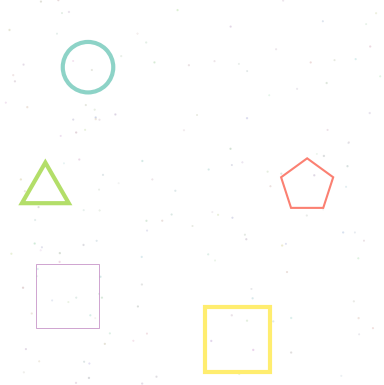[{"shape": "circle", "thickness": 3, "radius": 0.33, "center": [0.229, 0.825]}, {"shape": "pentagon", "thickness": 1.5, "radius": 0.36, "center": [0.798, 0.518]}, {"shape": "triangle", "thickness": 3, "radius": 0.35, "center": [0.118, 0.507]}, {"shape": "square", "thickness": 0.5, "radius": 0.41, "center": [0.176, 0.231]}, {"shape": "square", "thickness": 3, "radius": 0.42, "center": [0.617, 0.118]}]